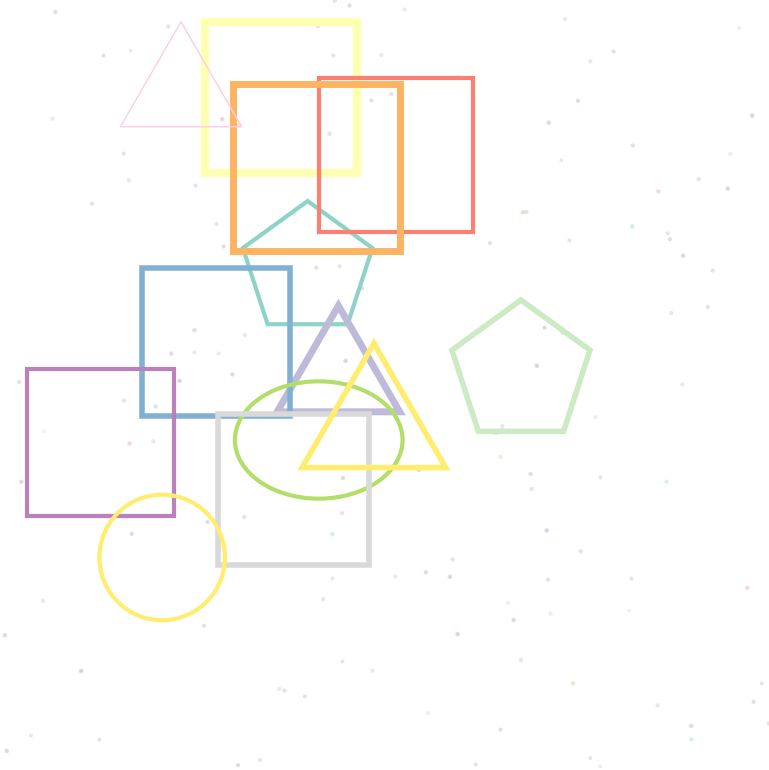[{"shape": "pentagon", "thickness": 1.5, "radius": 0.44, "center": [0.4, 0.65]}, {"shape": "square", "thickness": 3, "radius": 0.49, "center": [0.365, 0.874]}, {"shape": "triangle", "thickness": 2.5, "radius": 0.46, "center": [0.44, 0.511]}, {"shape": "square", "thickness": 1.5, "radius": 0.5, "center": [0.514, 0.799]}, {"shape": "square", "thickness": 2, "radius": 0.48, "center": [0.281, 0.556]}, {"shape": "square", "thickness": 2.5, "radius": 0.54, "center": [0.411, 0.783]}, {"shape": "oval", "thickness": 1.5, "radius": 0.54, "center": [0.414, 0.429]}, {"shape": "triangle", "thickness": 0.5, "radius": 0.45, "center": [0.235, 0.881]}, {"shape": "square", "thickness": 2, "radius": 0.49, "center": [0.381, 0.364]}, {"shape": "square", "thickness": 1.5, "radius": 0.48, "center": [0.13, 0.425]}, {"shape": "pentagon", "thickness": 2, "radius": 0.47, "center": [0.677, 0.516]}, {"shape": "circle", "thickness": 1.5, "radius": 0.41, "center": [0.211, 0.276]}, {"shape": "triangle", "thickness": 2, "radius": 0.54, "center": [0.486, 0.447]}]